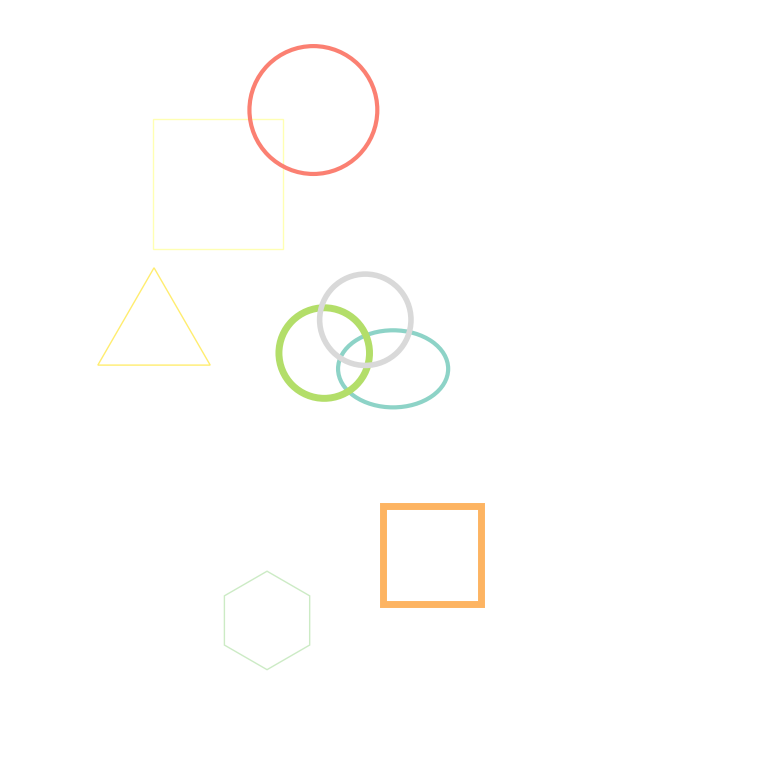[{"shape": "oval", "thickness": 1.5, "radius": 0.36, "center": [0.511, 0.521]}, {"shape": "square", "thickness": 0.5, "radius": 0.42, "center": [0.283, 0.76]}, {"shape": "circle", "thickness": 1.5, "radius": 0.42, "center": [0.407, 0.857]}, {"shape": "square", "thickness": 2.5, "radius": 0.32, "center": [0.561, 0.279]}, {"shape": "circle", "thickness": 2.5, "radius": 0.29, "center": [0.421, 0.541]}, {"shape": "circle", "thickness": 2, "radius": 0.3, "center": [0.474, 0.585]}, {"shape": "hexagon", "thickness": 0.5, "radius": 0.32, "center": [0.347, 0.194]}, {"shape": "triangle", "thickness": 0.5, "radius": 0.42, "center": [0.2, 0.568]}]